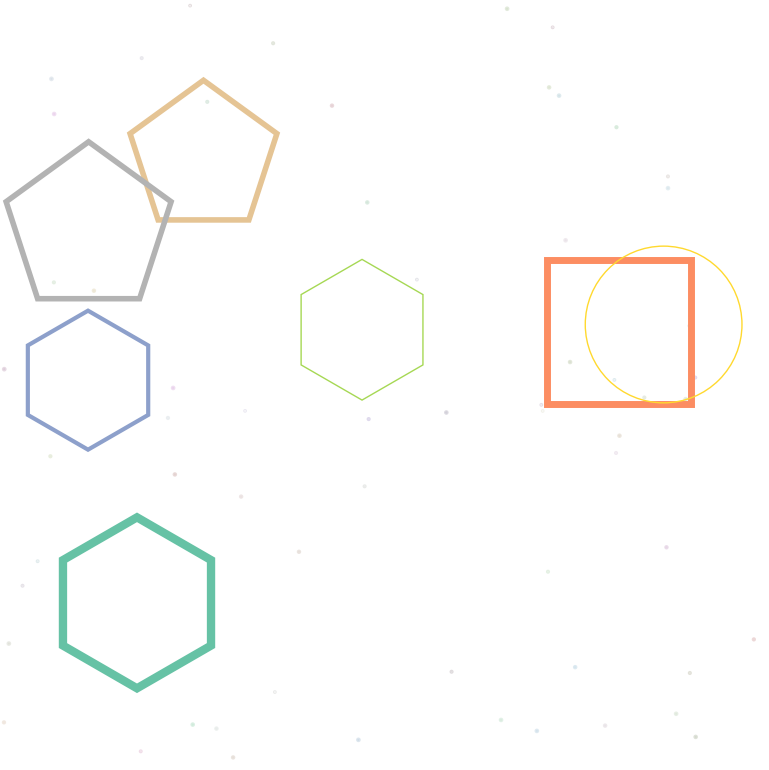[{"shape": "hexagon", "thickness": 3, "radius": 0.56, "center": [0.178, 0.217]}, {"shape": "square", "thickness": 2.5, "radius": 0.47, "center": [0.804, 0.568]}, {"shape": "hexagon", "thickness": 1.5, "radius": 0.45, "center": [0.114, 0.506]}, {"shape": "hexagon", "thickness": 0.5, "radius": 0.46, "center": [0.47, 0.572]}, {"shape": "circle", "thickness": 0.5, "radius": 0.51, "center": [0.862, 0.579]}, {"shape": "pentagon", "thickness": 2, "radius": 0.5, "center": [0.264, 0.795]}, {"shape": "pentagon", "thickness": 2, "radius": 0.56, "center": [0.115, 0.703]}]